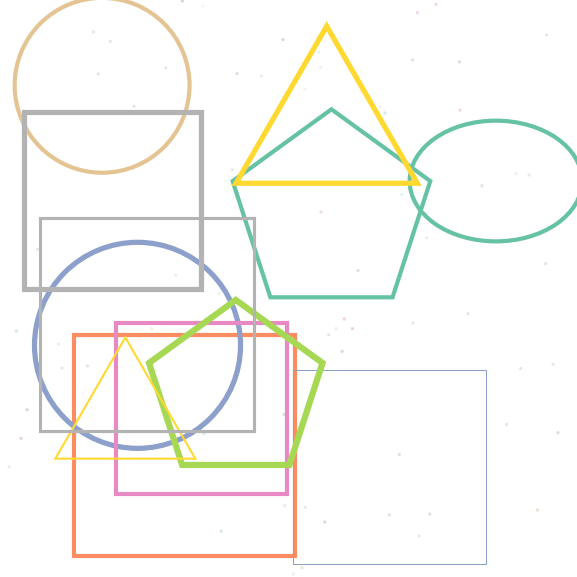[{"shape": "pentagon", "thickness": 2, "radius": 0.9, "center": [0.574, 0.63]}, {"shape": "oval", "thickness": 2, "radius": 0.75, "center": [0.859, 0.686]}, {"shape": "square", "thickness": 2, "radius": 0.96, "center": [0.319, 0.228]}, {"shape": "square", "thickness": 0.5, "radius": 0.84, "center": [0.675, 0.191]}, {"shape": "circle", "thickness": 2.5, "radius": 0.89, "center": [0.238, 0.401]}, {"shape": "square", "thickness": 2, "radius": 0.74, "center": [0.349, 0.292]}, {"shape": "pentagon", "thickness": 3, "radius": 0.79, "center": [0.408, 0.322]}, {"shape": "triangle", "thickness": 1, "radius": 0.7, "center": [0.217, 0.275]}, {"shape": "triangle", "thickness": 2.5, "radius": 0.91, "center": [0.566, 0.772]}, {"shape": "circle", "thickness": 2, "radius": 0.76, "center": [0.177, 0.851]}, {"shape": "square", "thickness": 1.5, "radius": 0.93, "center": [0.255, 0.437]}, {"shape": "square", "thickness": 2.5, "radius": 0.76, "center": [0.195, 0.652]}]